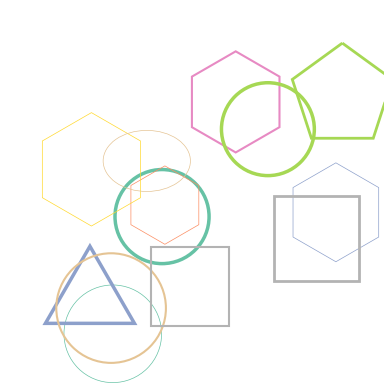[{"shape": "circle", "thickness": 2.5, "radius": 0.61, "center": [0.421, 0.437]}, {"shape": "circle", "thickness": 0.5, "radius": 0.63, "center": [0.293, 0.133]}, {"shape": "hexagon", "thickness": 0.5, "radius": 0.51, "center": [0.428, 0.467]}, {"shape": "triangle", "thickness": 2.5, "radius": 0.67, "center": [0.234, 0.227]}, {"shape": "hexagon", "thickness": 0.5, "radius": 0.64, "center": [0.872, 0.449]}, {"shape": "hexagon", "thickness": 1.5, "radius": 0.66, "center": [0.612, 0.735]}, {"shape": "circle", "thickness": 2.5, "radius": 0.6, "center": [0.696, 0.664]}, {"shape": "pentagon", "thickness": 2, "radius": 0.68, "center": [0.889, 0.751]}, {"shape": "hexagon", "thickness": 0.5, "radius": 0.74, "center": [0.237, 0.56]}, {"shape": "oval", "thickness": 0.5, "radius": 0.57, "center": [0.381, 0.582]}, {"shape": "circle", "thickness": 1.5, "radius": 0.71, "center": [0.289, 0.2]}, {"shape": "square", "thickness": 2, "radius": 0.55, "center": [0.823, 0.381]}, {"shape": "square", "thickness": 1.5, "radius": 0.51, "center": [0.493, 0.255]}]